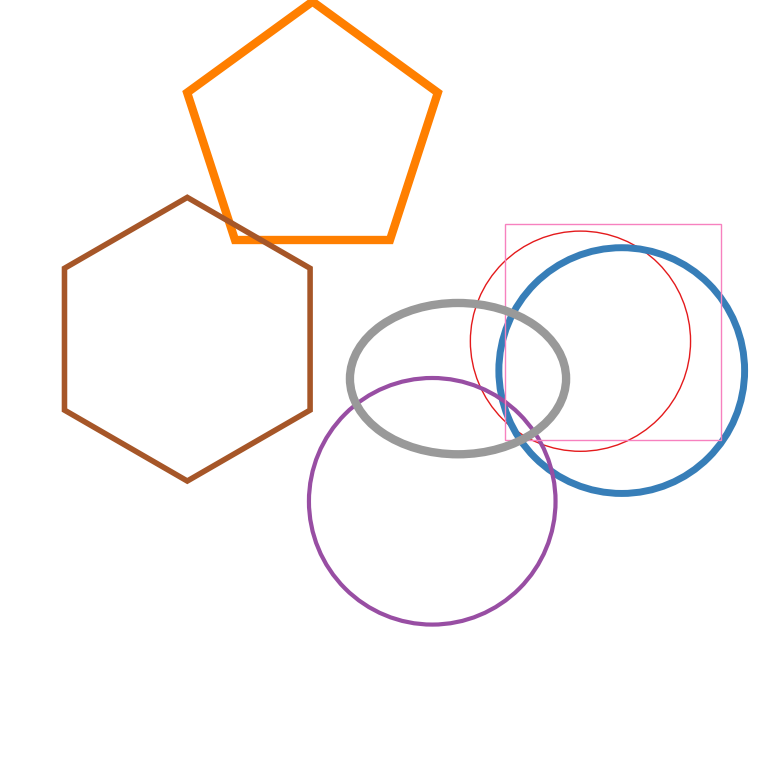[{"shape": "circle", "thickness": 0.5, "radius": 0.71, "center": [0.754, 0.557]}, {"shape": "circle", "thickness": 2.5, "radius": 0.8, "center": [0.807, 0.519]}, {"shape": "circle", "thickness": 1.5, "radius": 0.8, "center": [0.561, 0.349]}, {"shape": "pentagon", "thickness": 3, "radius": 0.86, "center": [0.406, 0.827]}, {"shape": "hexagon", "thickness": 2, "radius": 0.92, "center": [0.243, 0.559]}, {"shape": "square", "thickness": 0.5, "radius": 0.7, "center": [0.796, 0.569]}, {"shape": "oval", "thickness": 3, "radius": 0.7, "center": [0.595, 0.508]}]